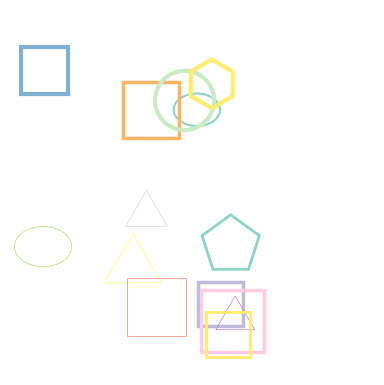[{"shape": "pentagon", "thickness": 2, "radius": 0.39, "center": [0.599, 0.364]}, {"shape": "oval", "thickness": 1.5, "radius": 0.3, "center": [0.511, 0.715]}, {"shape": "triangle", "thickness": 1, "radius": 0.43, "center": [0.346, 0.308]}, {"shape": "square", "thickness": 2.5, "radius": 0.29, "center": [0.572, 0.211]}, {"shape": "square", "thickness": 0.5, "radius": 0.38, "center": [0.408, 0.203]}, {"shape": "square", "thickness": 3, "radius": 0.3, "center": [0.115, 0.816]}, {"shape": "square", "thickness": 2.5, "radius": 0.36, "center": [0.393, 0.714]}, {"shape": "oval", "thickness": 0.5, "radius": 0.37, "center": [0.112, 0.359]}, {"shape": "square", "thickness": 2.5, "radius": 0.41, "center": [0.604, 0.166]}, {"shape": "triangle", "thickness": 0.5, "radius": 0.31, "center": [0.38, 0.443]}, {"shape": "triangle", "thickness": 0.5, "radius": 0.29, "center": [0.611, 0.173]}, {"shape": "circle", "thickness": 3, "radius": 0.38, "center": [0.479, 0.739]}, {"shape": "hexagon", "thickness": 3, "radius": 0.32, "center": [0.55, 0.782]}, {"shape": "square", "thickness": 2, "radius": 0.29, "center": [0.592, 0.132]}]